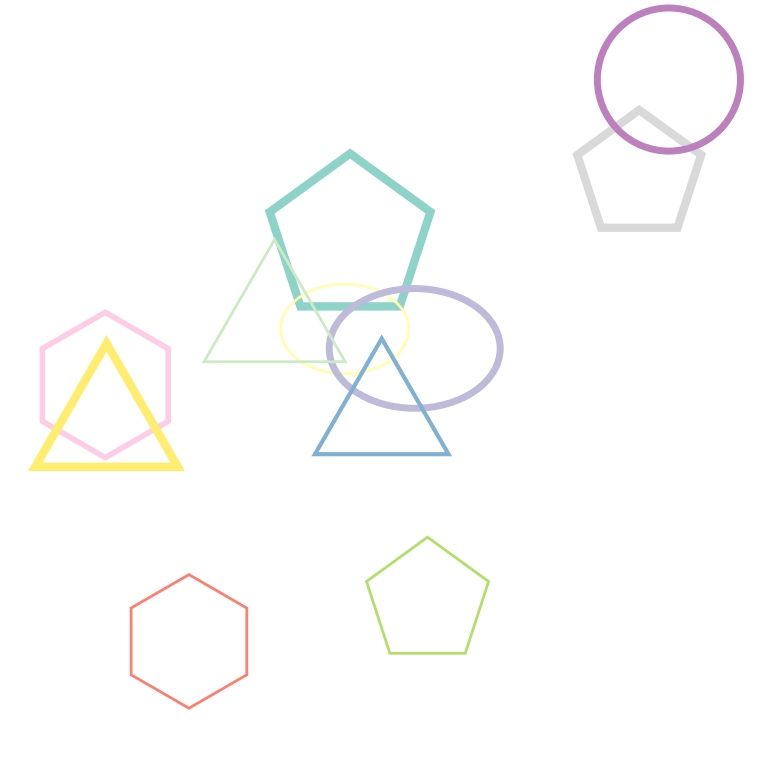[{"shape": "pentagon", "thickness": 3, "radius": 0.55, "center": [0.455, 0.691]}, {"shape": "oval", "thickness": 1, "radius": 0.42, "center": [0.448, 0.573]}, {"shape": "oval", "thickness": 2.5, "radius": 0.56, "center": [0.539, 0.547]}, {"shape": "hexagon", "thickness": 1, "radius": 0.43, "center": [0.245, 0.167]}, {"shape": "triangle", "thickness": 1.5, "radius": 0.5, "center": [0.496, 0.46]}, {"shape": "pentagon", "thickness": 1, "radius": 0.42, "center": [0.555, 0.219]}, {"shape": "hexagon", "thickness": 2, "radius": 0.47, "center": [0.137, 0.5]}, {"shape": "pentagon", "thickness": 3, "radius": 0.42, "center": [0.83, 0.773]}, {"shape": "circle", "thickness": 2.5, "radius": 0.46, "center": [0.869, 0.897]}, {"shape": "triangle", "thickness": 1, "radius": 0.53, "center": [0.357, 0.583]}, {"shape": "triangle", "thickness": 3, "radius": 0.53, "center": [0.138, 0.447]}]